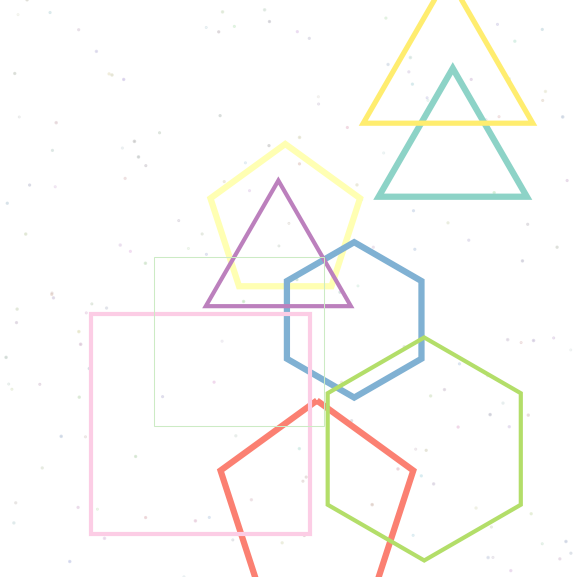[{"shape": "triangle", "thickness": 3, "radius": 0.74, "center": [0.784, 0.733]}, {"shape": "pentagon", "thickness": 3, "radius": 0.68, "center": [0.494, 0.614]}, {"shape": "pentagon", "thickness": 3, "radius": 0.88, "center": [0.549, 0.13]}, {"shape": "hexagon", "thickness": 3, "radius": 0.67, "center": [0.613, 0.445]}, {"shape": "hexagon", "thickness": 2, "radius": 0.97, "center": [0.735, 0.222]}, {"shape": "square", "thickness": 2, "radius": 0.95, "center": [0.347, 0.265]}, {"shape": "triangle", "thickness": 2, "radius": 0.73, "center": [0.482, 0.541]}, {"shape": "square", "thickness": 0.5, "radius": 0.74, "center": [0.413, 0.408]}, {"shape": "triangle", "thickness": 2.5, "radius": 0.85, "center": [0.776, 0.871]}]